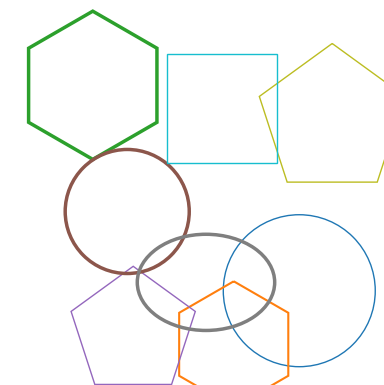[{"shape": "circle", "thickness": 1, "radius": 0.99, "center": [0.777, 0.245]}, {"shape": "hexagon", "thickness": 1.5, "radius": 0.82, "center": [0.607, 0.106]}, {"shape": "hexagon", "thickness": 2.5, "radius": 0.96, "center": [0.241, 0.778]}, {"shape": "pentagon", "thickness": 1, "radius": 0.85, "center": [0.346, 0.139]}, {"shape": "circle", "thickness": 2.5, "radius": 0.81, "center": [0.33, 0.451]}, {"shape": "oval", "thickness": 2.5, "radius": 0.89, "center": [0.535, 0.267]}, {"shape": "pentagon", "thickness": 1, "radius": 1.0, "center": [0.863, 0.688]}, {"shape": "square", "thickness": 1, "radius": 0.71, "center": [0.577, 0.718]}]